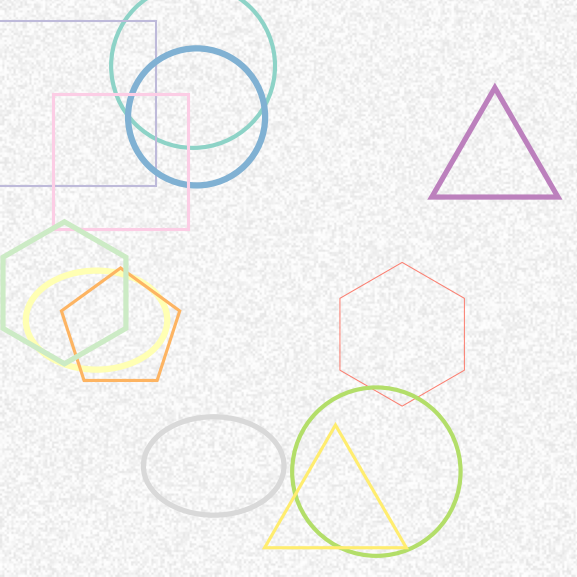[{"shape": "circle", "thickness": 2, "radius": 0.71, "center": [0.334, 0.885]}, {"shape": "oval", "thickness": 3, "radius": 0.61, "center": [0.167, 0.445]}, {"shape": "square", "thickness": 1, "radius": 0.71, "center": [0.127, 0.82]}, {"shape": "hexagon", "thickness": 0.5, "radius": 0.62, "center": [0.696, 0.42]}, {"shape": "circle", "thickness": 3, "radius": 0.59, "center": [0.34, 0.797]}, {"shape": "pentagon", "thickness": 1.5, "radius": 0.54, "center": [0.209, 0.427]}, {"shape": "circle", "thickness": 2, "radius": 0.73, "center": [0.652, 0.182]}, {"shape": "square", "thickness": 1.5, "radius": 0.58, "center": [0.209, 0.72]}, {"shape": "oval", "thickness": 2.5, "radius": 0.61, "center": [0.37, 0.192]}, {"shape": "triangle", "thickness": 2.5, "radius": 0.63, "center": [0.857, 0.721]}, {"shape": "hexagon", "thickness": 2.5, "radius": 0.61, "center": [0.112, 0.492]}, {"shape": "triangle", "thickness": 1.5, "radius": 0.71, "center": [0.581, 0.121]}]